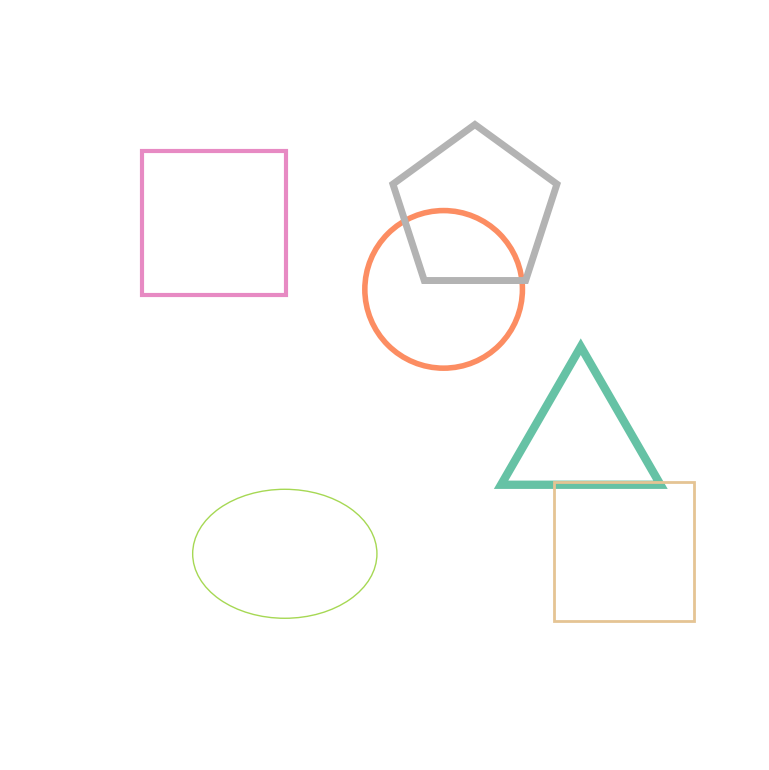[{"shape": "triangle", "thickness": 3, "radius": 0.6, "center": [0.754, 0.43]}, {"shape": "circle", "thickness": 2, "radius": 0.51, "center": [0.576, 0.624]}, {"shape": "square", "thickness": 1.5, "radius": 0.47, "center": [0.278, 0.71]}, {"shape": "oval", "thickness": 0.5, "radius": 0.6, "center": [0.37, 0.281]}, {"shape": "square", "thickness": 1, "radius": 0.45, "center": [0.811, 0.284]}, {"shape": "pentagon", "thickness": 2.5, "radius": 0.56, "center": [0.617, 0.726]}]